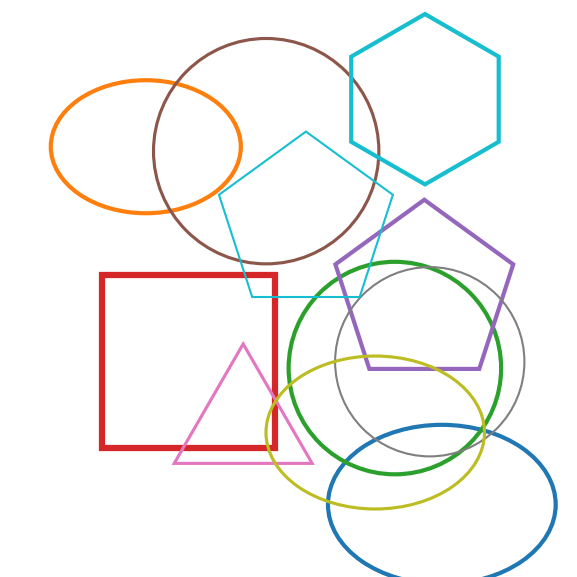[{"shape": "oval", "thickness": 2, "radius": 0.99, "center": [0.765, 0.126]}, {"shape": "oval", "thickness": 2, "radius": 0.82, "center": [0.252, 0.745]}, {"shape": "circle", "thickness": 2, "radius": 0.92, "center": [0.684, 0.362]}, {"shape": "square", "thickness": 3, "radius": 0.75, "center": [0.326, 0.373]}, {"shape": "pentagon", "thickness": 2, "radius": 0.81, "center": [0.735, 0.491]}, {"shape": "circle", "thickness": 1.5, "radius": 0.98, "center": [0.461, 0.737]}, {"shape": "triangle", "thickness": 1.5, "radius": 0.69, "center": [0.421, 0.266]}, {"shape": "circle", "thickness": 1, "radius": 0.82, "center": [0.744, 0.373]}, {"shape": "oval", "thickness": 1.5, "radius": 0.95, "center": [0.65, 0.25]}, {"shape": "hexagon", "thickness": 2, "radius": 0.74, "center": [0.736, 0.827]}, {"shape": "pentagon", "thickness": 1, "radius": 0.79, "center": [0.53, 0.613]}]